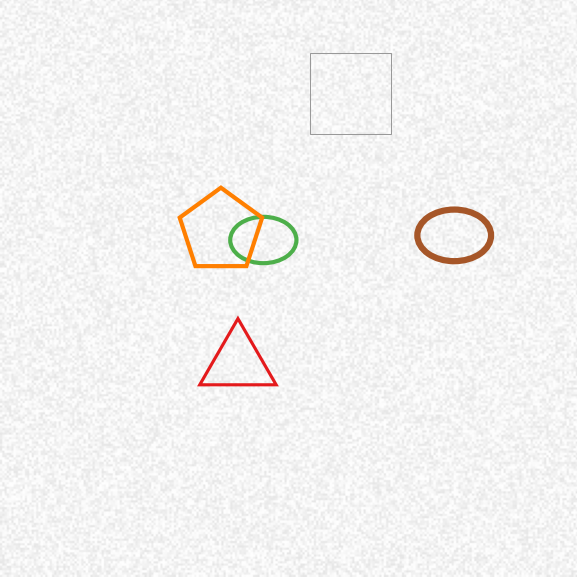[{"shape": "triangle", "thickness": 1.5, "radius": 0.38, "center": [0.412, 0.371]}, {"shape": "oval", "thickness": 2, "radius": 0.29, "center": [0.456, 0.584]}, {"shape": "pentagon", "thickness": 2, "radius": 0.38, "center": [0.383, 0.599]}, {"shape": "oval", "thickness": 3, "radius": 0.32, "center": [0.786, 0.592]}, {"shape": "square", "thickness": 0.5, "radius": 0.35, "center": [0.607, 0.837]}]